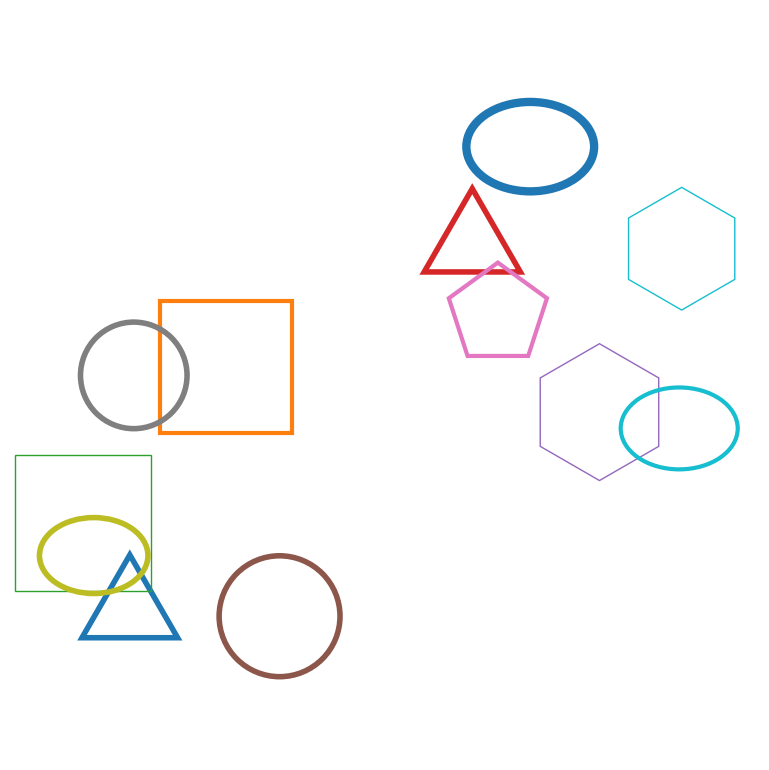[{"shape": "oval", "thickness": 3, "radius": 0.41, "center": [0.689, 0.81]}, {"shape": "triangle", "thickness": 2, "radius": 0.36, "center": [0.169, 0.208]}, {"shape": "square", "thickness": 1.5, "radius": 0.43, "center": [0.294, 0.524]}, {"shape": "square", "thickness": 0.5, "radius": 0.44, "center": [0.107, 0.321]}, {"shape": "triangle", "thickness": 2, "radius": 0.36, "center": [0.613, 0.683]}, {"shape": "hexagon", "thickness": 0.5, "radius": 0.44, "center": [0.779, 0.465]}, {"shape": "circle", "thickness": 2, "radius": 0.39, "center": [0.363, 0.2]}, {"shape": "pentagon", "thickness": 1.5, "radius": 0.34, "center": [0.647, 0.592]}, {"shape": "circle", "thickness": 2, "radius": 0.35, "center": [0.174, 0.512]}, {"shape": "oval", "thickness": 2, "radius": 0.35, "center": [0.122, 0.279]}, {"shape": "oval", "thickness": 1.5, "radius": 0.38, "center": [0.882, 0.444]}, {"shape": "hexagon", "thickness": 0.5, "radius": 0.4, "center": [0.885, 0.677]}]